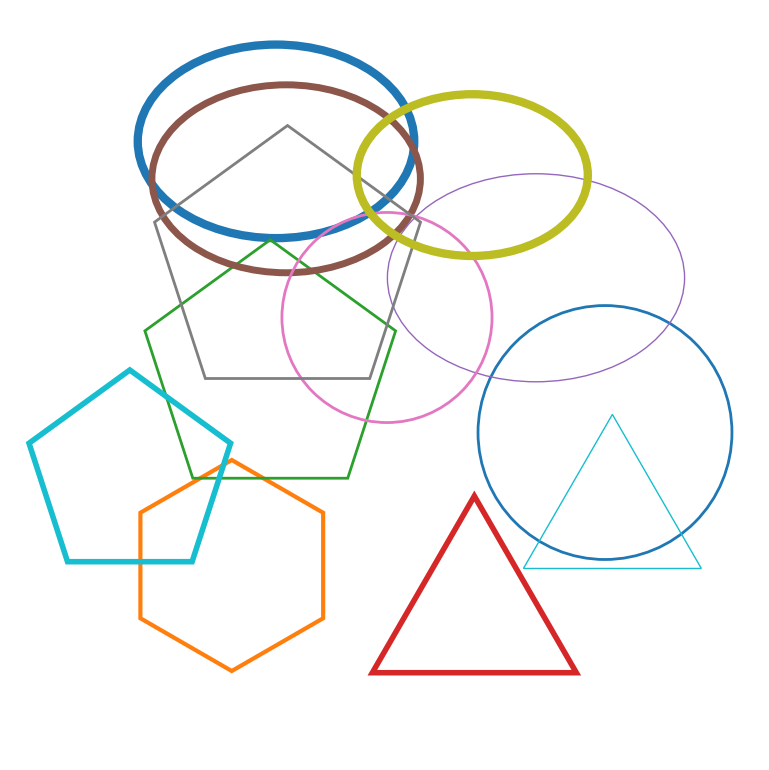[{"shape": "circle", "thickness": 1, "radius": 0.82, "center": [0.786, 0.438]}, {"shape": "oval", "thickness": 3, "radius": 0.9, "center": [0.358, 0.816]}, {"shape": "hexagon", "thickness": 1.5, "radius": 0.69, "center": [0.301, 0.266]}, {"shape": "pentagon", "thickness": 1, "radius": 0.86, "center": [0.351, 0.517]}, {"shape": "triangle", "thickness": 2, "radius": 0.76, "center": [0.616, 0.203]}, {"shape": "oval", "thickness": 0.5, "radius": 0.96, "center": [0.696, 0.639]}, {"shape": "oval", "thickness": 2.5, "radius": 0.87, "center": [0.372, 0.768]}, {"shape": "circle", "thickness": 1, "radius": 0.68, "center": [0.503, 0.588]}, {"shape": "pentagon", "thickness": 1, "radius": 0.91, "center": [0.373, 0.655]}, {"shape": "oval", "thickness": 3, "radius": 0.75, "center": [0.613, 0.773]}, {"shape": "triangle", "thickness": 0.5, "radius": 0.67, "center": [0.795, 0.328]}, {"shape": "pentagon", "thickness": 2, "radius": 0.69, "center": [0.169, 0.382]}]